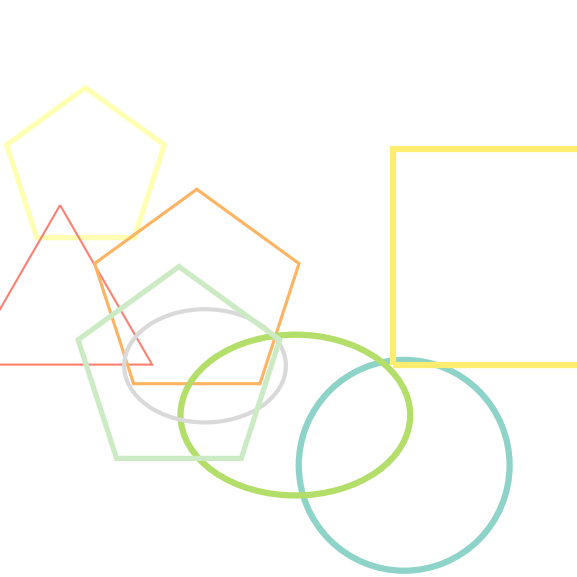[{"shape": "circle", "thickness": 3, "radius": 0.91, "center": [0.7, 0.193]}, {"shape": "pentagon", "thickness": 2.5, "radius": 0.72, "center": [0.148, 0.704]}, {"shape": "triangle", "thickness": 1, "radius": 0.92, "center": [0.104, 0.46]}, {"shape": "pentagon", "thickness": 1.5, "radius": 0.93, "center": [0.341, 0.485]}, {"shape": "oval", "thickness": 3, "radius": 0.99, "center": [0.511, 0.28]}, {"shape": "oval", "thickness": 2, "radius": 0.7, "center": [0.355, 0.366]}, {"shape": "pentagon", "thickness": 2.5, "radius": 0.92, "center": [0.31, 0.354]}, {"shape": "square", "thickness": 3, "radius": 0.94, "center": [0.869, 0.554]}]